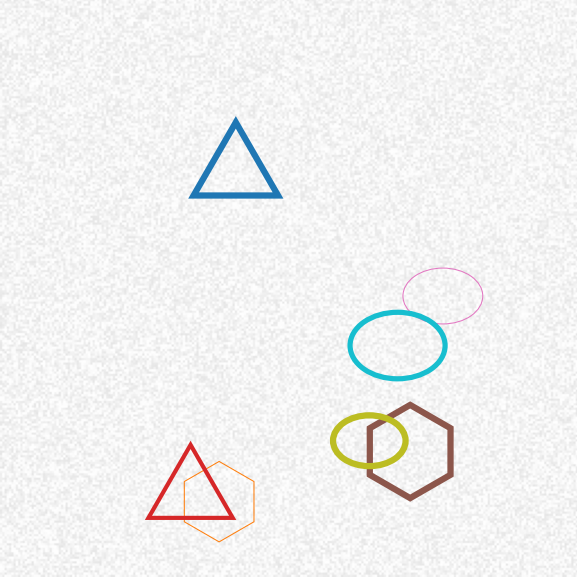[{"shape": "triangle", "thickness": 3, "radius": 0.42, "center": [0.408, 0.703]}, {"shape": "hexagon", "thickness": 0.5, "radius": 0.35, "center": [0.379, 0.13]}, {"shape": "triangle", "thickness": 2, "radius": 0.42, "center": [0.33, 0.145]}, {"shape": "hexagon", "thickness": 3, "radius": 0.4, "center": [0.71, 0.217]}, {"shape": "oval", "thickness": 0.5, "radius": 0.35, "center": [0.767, 0.487]}, {"shape": "oval", "thickness": 3, "radius": 0.31, "center": [0.64, 0.236]}, {"shape": "oval", "thickness": 2.5, "radius": 0.41, "center": [0.688, 0.401]}]